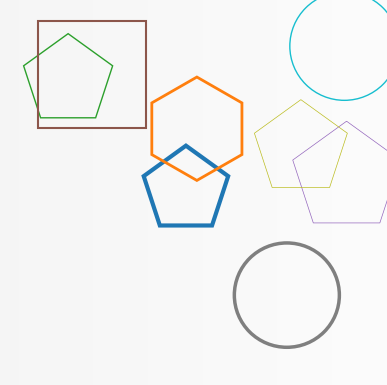[{"shape": "pentagon", "thickness": 3, "radius": 0.57, "center": [0.48, 0.507]}, {"shape": "hexagon", "thickness": 2, "radius": 0.67, "center": [0.508, 0.666]}, {"shape": "pentagon", "thickness": 1, "radius": 0.6, "center": [0.176, 0.792]}, {"shape": "pentagon", "thickness": 0.5, "radius": 0.73, "center": [0.894, 0.539]}, {"shape": "square", "thickness": 1.5, "radius": 0.69, "center": [0.237, 0.807]}, {"shape": "circle", "thickness": 2.5, "radius": 0.68, "center": [0.74, 0.233]}, {"shape": "pentagon", "thickness": 0.5, "radius": 0.63, "center": [0.776, 0.615]}, {"shape": "circle", "thickness": 1, "radius": 0.7, "center": [0.889, 0.88]}]